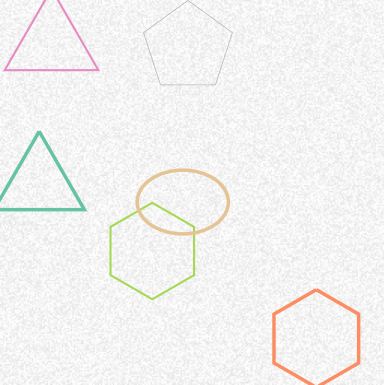[{"shape": "triangle", "thickness": 2.5, "radius": 0.68, "center": [0.102, 0.523]}, {"shape": "hexagon", "thickness": 2.5, "radius": 0.63, "center": [0.822, 0.121]}, {"shape": "triangle", "thickness": 1.5, "radius": 0.7, "center": [0.134, 0.888]}, {"shape": "hexagon", "thickness": 1.5, "radius": 0.63, "center": [0.396, 0.348]}, {"shape": "oval", "thickness": 2.5, "radius": 0.59, "center": [0.475, 0.475]}, {"shape": "pentagon", "thickness": 0.5, "radius": 0.61, "center": [0.488, 0.878]}]